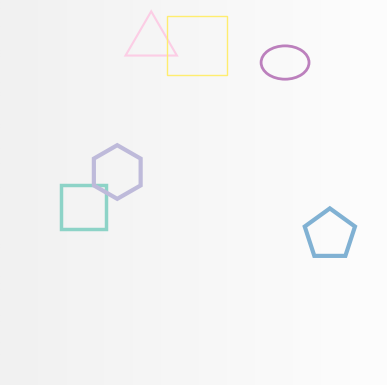[{"shape": "square", "thickness": 2.5, "radius": 0.29, "center": [0.215, 0.463]}, {"shape": "hexagon", "thickness": 3, "radius": 0.35, "center": [0.303, 0.553]}, {"shape": "pentagon", "thickness": 3, "radius": 0.34, "center": [0.851, 0.391]}, {"shape": "triangle", "thickness": 1.5, "radius": 0.38, "center": [0.39, 0.894]}, {"shape": "oval", "thickness": 2, "radius": 0.31, "center": [0.736, 0.838]}, {"shape": "square", "thickness": 1, "radius": 0.39, "center": [0.509, 0.881]}]